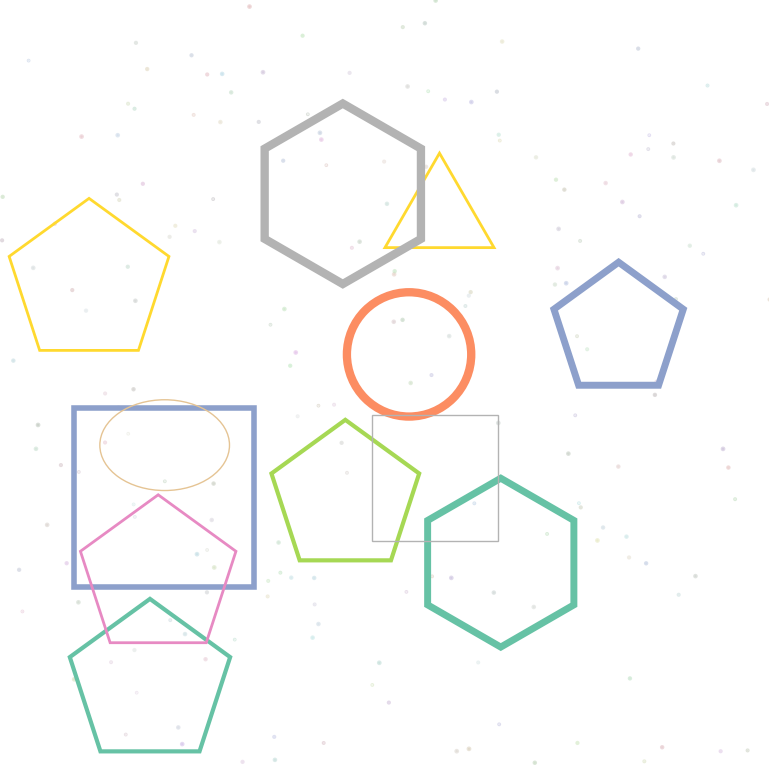[{"shape": "hexagon", "thickness": 2.5, "radius": 0.55, "center": [0.65, 0.269]}, {"shape": "pentagon", "thickness": 1.5, "radius": 0.55, "center": [0.195, 0.113]}, {"shape": "circle", "thickness": 3, "radius": 0.4, "center": [0.531, 0.54]}, {"shape": "pentagon", "thickness": 2.5, "radius": 0.44, "center": [0.803, 0.571]}, {"shape": "square", "thickness": 2, "radius": 0.58, "center": [0.213, 0.354]}, {"shape": "pentagon", "thickness": 1, "radius": 0.53, "center": [0.205, 0.251]}, {"shape": "pentagon", "thickness": 1.5, "radius": 0.5, "center": [0.448, 0.354]}, {"shape": "pentagon", "thickness": 1, "radius": 0.55, "center": [0.116, 0.633]}, {"shape": "triangle", "thickness": 1, "radius": 0.41, "center": [0.571, 0.719]}, {"shape": "oval", "thickness": 0.5, "radius": 0.42, "center": [0.214, 0.422]}, {"shape": "square", "thickness": 0.5, "radius": 0.41, "center": [0.565, 0.379]}, {"shape": "hexagon", "thickness": 3, "radius": 0.59, "center": [0.445, 0.748]}]